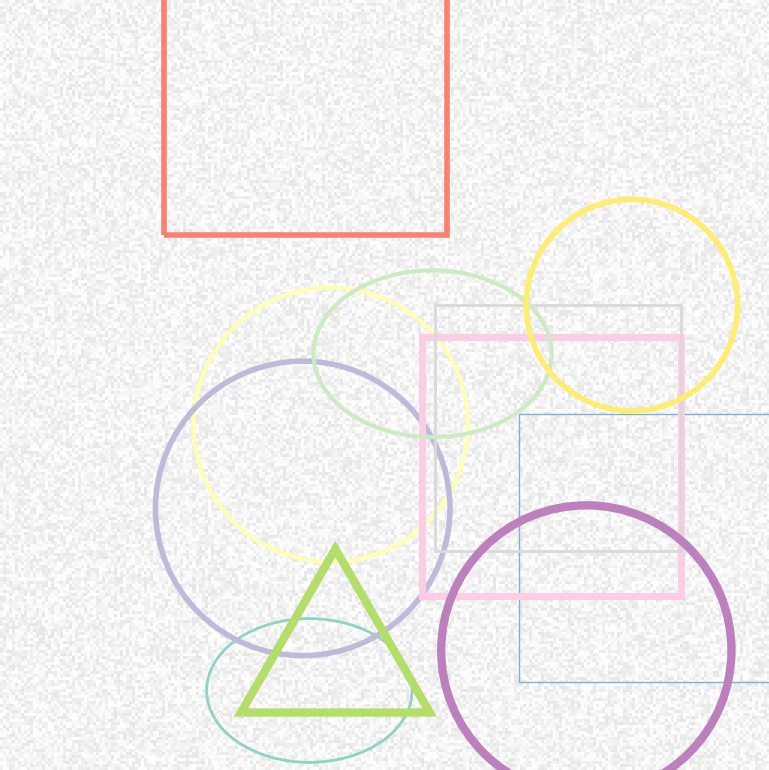[{"shape": "oval", "thickness": 1, "radius": 0.67, "center": [0.402, 0.103]}, {"shape": "circle", "thickness": 1.5, "radius": 0.89, "center": [0.43, 0.448]}, {"shape": "circle", "thickness": 2, "radius": 0.96, "center": [0.393, 0.34]}, {"shape": "square", "thickness": 2, "radius": 0.92, "center": [0.397, 0.879]}, {"shape": "square", "thickness": 0.5, "radius": 0.87, "center": [0.849, 0.288]}, {"shape": "triangle", "thickness": 3, "radius": 0.71, "center": [0.436, 0.145]}, {"shape": "square", "thickness": 2.5, "radius": 0.84, "center": [0.716, 0.394]}, {"shape": "square", "thickness": 1, "radius": 0.8, "center": [0.725, 0.444]}, {"shape": "circle", "thickness": 3, "radius": 0.94, "center": [0.761, 0.155]}, {"shape": "oval", "thickness": 1.5, "radius": 0.77, "center": [0.562, 0.541]}, {"shape": "circle", "thickness": 2, "radius": 0.69, "center": [0.821, 0.604]}]